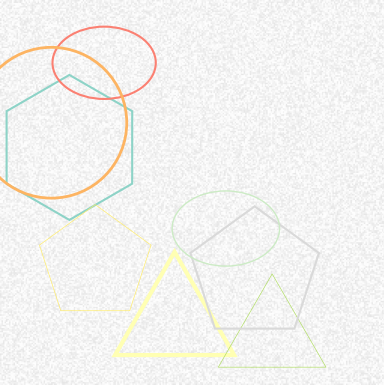[{"shape": "hexagon", "thickness": 1.5, "radius": 0.94, "center": [0.18, 0.617]}, {"shape": "triangle", "thickness": 3, "radius": 0.89, "center": [0.453, 0.167]}, {"shape": "oval", "thickness": 1.5, "radius": 0.67, "center": [0.27, 0.837]}, {"shape": "circle", "thickness": 2, "radius": 0.98, "center": [0.133, 0.681]}, {"shape": "triangle", "thickness": 0.5, "radius": 0.81, "center": [0.707, 0.127]}, {"shape": "pentagon", "thickness": 1.5, "radius": 0.88, "center": [0.661, 0.289]}, {"shape": "oval", "thickness": 1, "radius": 0.7, "center": [0.587, 0.406]}, {"shape": "pentagon", "thickness": 0.5, "radius": 0.76, "center": [0.247, 0.316]}]